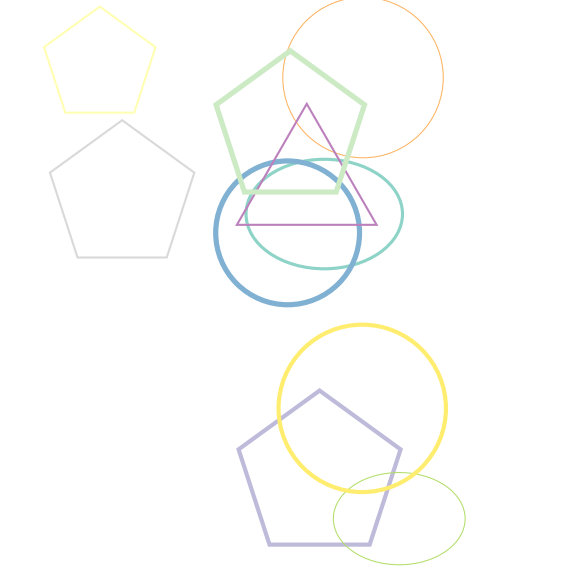[{"shape": "oval", "thickness": 1.5, "radius": 0.68, "center": [0.562, 0.628]}, {"shape": "pentagon", "thickness": 1, "radius": 0.51, "center": [0.173, 0.886]}, {"shape": "pentagon", "thickness": 2, "radius": 0.74, "center": [0.553, 0.175]}, {"shape": "circle", "thickness": 2.5, "radius": 0.62, "center": [0.498, 0.596]}, {"shape": "circle", "thickness": 0.5, "radius": 0.69, "center": [0.629, 0.865]}, {"shape": "oval", "thickness": 0.5, "radius": 0.57, "center": [0.691, 0.101]}, {"shape": "pentagon", "thickness": 1, "radius": 0.66, "center": [0.212, 0.66]}, {"shape": "triangle", "thickness": 1, "radius": 0.7, "center": [0.531, 0.68]}, {"shape": "pentagon", "thickness": 2.5, "radius": 0.68, "center": [0.503, 0.776]}, {"shape": "circle", "thickness": 2, "radius": 0.72, "center": [0.627, 0.292]}]